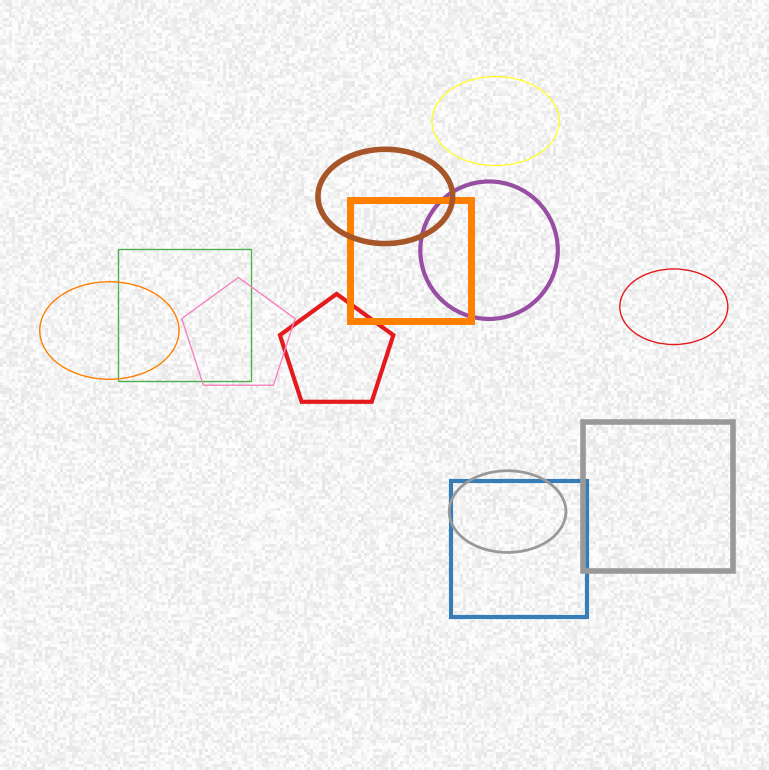[{"shape": "oval", "thickness": 0.5, "radius": 0.35, "center": [0.875, 0.602]}, {"shape": "pentagon", "thickness": 1.5, "radius": 0.39, "center": [0.437, 0.541]}, {"shape": "square", "thickness": 1.5, "radius": 0.44, "center": [0.674, 0.287]}, {"shape": "square", "thickness": 0.5, "radius": 0.43, "center": [0.239, 0.591]}, {"shape": "circle", "thickness": 1.5, "radius": 0.45, "center": [0.635, 0.675]}, {"shape": "square", "thickness": 2.5, "radius": 0.39, "center": [0.533, 0.662]}, {"shape": "oval", "thickness": 0.5, "radius": 0.45, "center": [0.142, 0.571]}, {"shape": "oval", "thickness": 0.5, "radius": 0.41, "center": [0.644, 0.843]}, {"shape": "oval", "thickness": 2, "radius": 0.44, "center": [0.5, 0.745]}, {"shape": "pentagon", "thickness": 0.5, "radius": 0.39, "center": [0.31, 0.562]}, {"shape": "square", "thickness": 2, "radius": 0.48, "center": [0.855, 0.355]}, {"shape": "oval", "thickness": 1, "radius": 0.38, "center": [0.659, 0.336]}]